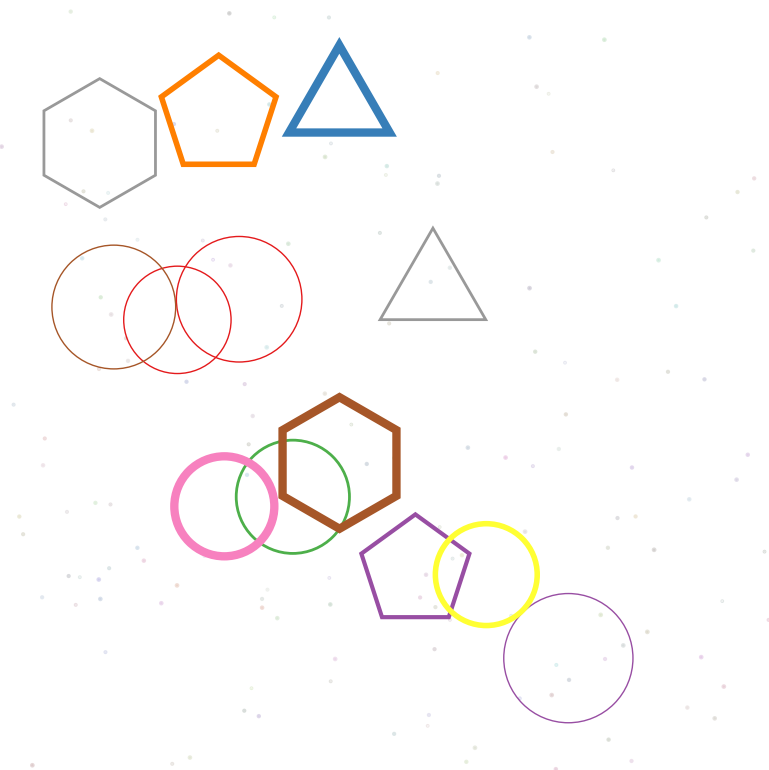[{"shape": "circle", "thickness": 0.5, "radius": 0.35, "center": [0.23, 0.585]}, {"shape": "circle", "thickness": 0.5, "radius": 0.41, "center": [0.311, 0.611]}, {"shape": "triangle", "thickness": 3, "radius": 0.38, "center": [0.441, 0.866]}, {"shape": "circle", "thickness": 1, "radius": 0.37, "center": [0.38, 0.355]}, {"shape": "circle", "thickness": 0.5, "radius": 0.42, "center": [0.738, 0.145]}, {"shape": "pentagon", "thickness": 1.5, "radius": 0.37, "center": [0.539, 0.258]}, {"shape": "pentagon", "thickness": 2, "radius": 0.39, "center": [0.284, 0.85]}, {"shape": "circle", "thickness": 2, "radius": 0.33, "center": [0.632, 0.254]}, {"shape": "circle", "thickness": 0.5, "radius": 0.4, "center": [0.148, 0.601]}, {"shape": "hexagon", "thickness": 3, "radius": 0.43, "center": [0.441, 0.399]}, {"shape": "circle", "thickness": 3, "radius": 0.32, "center": [0.291, 0.342]}, {"shape": "hexagon", "thickness": 1, "radius": 0.42, "center": [0.129, 0.814]}, {"shape": "triangle", "thickness": 1, "radius": 0.4, "center": [0.562, 0.624]}]